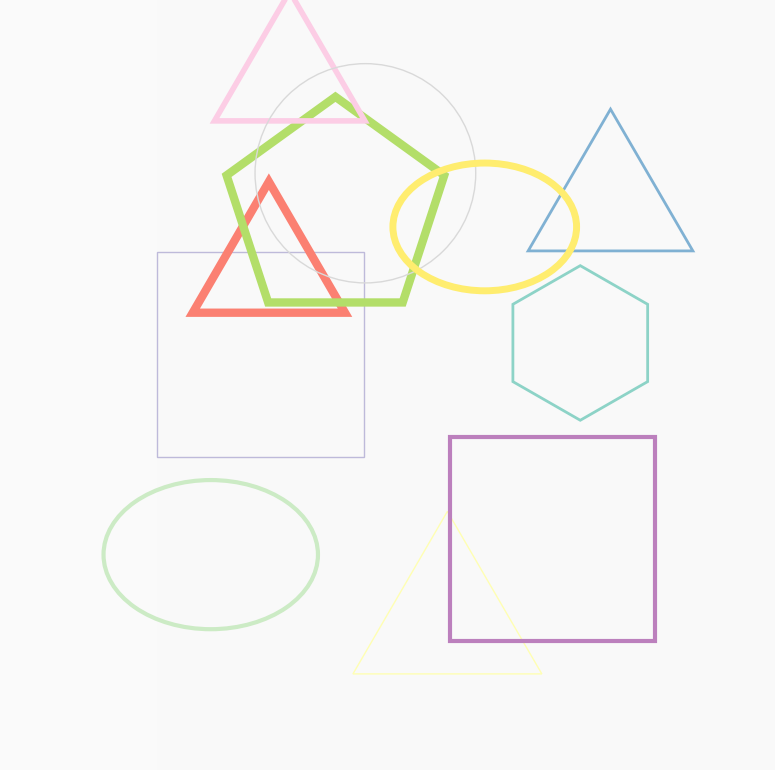[{"shape": "hexagon", "thickness": 1, "radius": 0.5, "center": [0.749, 0.555]}, {"shape": "triangle", "thickness": 0.5, "radius": 0.7, "center": [0.577, 0.195]}, {"shape": "square", "thickness": 0.5, "radius": 0.67, "center": [0.336, 0.54]}, {"shape": "triangle", "thickness": 3, "radius": 0.57, "center": [0.347, 0.651]}, {"shape": "triangle", "thickness": 1, "radius": 0.61, "center": [0.788, 0.736]}, {"shape": "pentagon", "thickness": 3, "radius": 0.74, "center": [0.433, 0.727]}, {"shape": "triangle", "thickness": 2, "radius": 0.56, "center": [0.374, 0.899]}, {"shape": "circle", "thickness": 0.5, "radius": 0.71, "center": [0.471, 0.775]}, {"shape": "square", "thickness": 1.5, "radius": 0.66, "center": [0.713, 0.3]}, {"shape": "oval", "thickness": 1.5, "radius": 0.69, "center": [0.272, 0.28]}, {"shape": "oval", "thickness": 2.5, "radius": 0.59, "center": [0.625, 0.705]}]